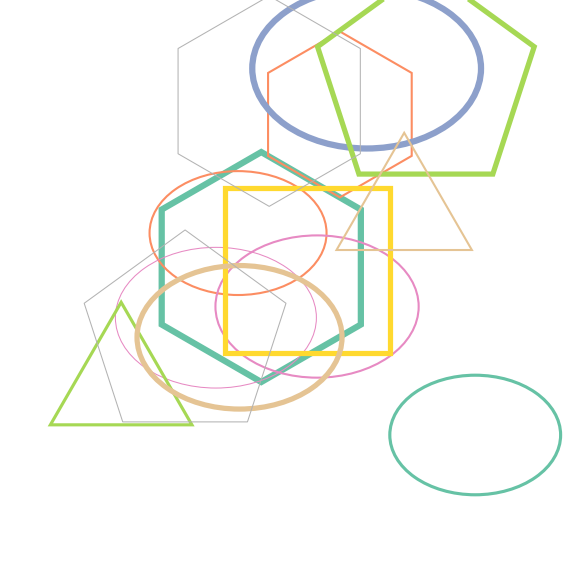[{"shape": "hexagon", "thickness": 3, "radius": 1.0, "center": [0.452, 0.537]}, {"shape": "oval", "thickness": 1.5, "radius": 0.74, "center": [0.823, 0.246]}, {"shape": "hexagon", "thickness": 1, "radius": 0.72, "center": [0.589, 0.801]}, {"shape": "oval", "thickness": 1, "radius": 0.77, "center": [0.412, 0.596]}, {"shape": "oval", "thickness": 3, "radius": 0.99, "center": [0.635, 0.881]}, {"shape": "oval", "thickness": 1, "radius": 0.88, "center": [0.549, 0.468]}, {"shape": "oval", "thickness": 0.5, "radius": 0.87, "center": [0.374, 0.449]}, {"shape": "pentagon", "thickness": 2.5, "radius": 0.99, "center": [0.737, 0.857]}, {"shape": "triangle", "thickness": 1.5, "radius": 0.71, "center": [0.21, 0.334]}, {"shape": "square", "thickness": 2.5, "radius": 0.71, "center": [0.532, 0.531]}, {"shape": "triangle", "thickness": 1, "radius": 0.68, "center": [0.7, 0.634]}, {"shape": "oval", "thickness": 2.5, "radius": 0.89, "center": [0.415, 0.415]}, {"shape": "hexagon", "thickness": 0.5, "radius": 0.91, "center": [0.466, 0.824]}, {"shape": "pentagon", "thickness": 0.5, "radius": 0.92, "center": [0.321, 0.417]}]